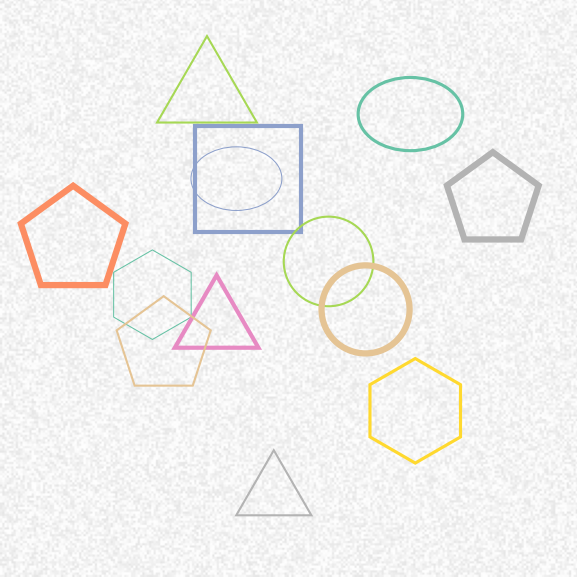[{"shape": "oval", "thickness": 1.5, "radius": 0.45, "center": [0.711, 0.802]}, {"shape": "hexagon", "thickness": 0.5, "radius": 0.39, "center": [0.264, 0.489]}, {"shape": "pentagon", "thickness": 3, "radius": 0.48, "center": [0.127, 0.582]}, {"shape": "square", "thickness": 2, "radius": 0.46, "center": [0.429, 0.689]}, {"shape": "oval", "thickness": 0.5, "radius": 0.39, "center": [0.409, 0.69]}, {"shape": "triangle", "thickness": 2, "radius": 0.42, "center": [0.375, 0.439]}, {"shape": "circle", "thickness": 1, "radius": 0.39, "center": [0.569, 0.546]}, {"shape": "triangle", "thickness": 1, "radius": 0.5, "center": [0.358, 0.837]}, {"shape": "hexagon", "thickness": 1.5, "radius": 0.45, "center": [0.719, 0.288]}, {"shape": "circle", "thickness": 3, "radius": 0.38, "center": [0.633, 0.463]}, {"shape": "pentagon", "thickness": 1, "radius": 0.43, "center": [0.283, 0.401]}, {"shape": "pentagon", "thickness": 3, "radius": 0.42, "center": [0.853, 0.652]}, {"shape": "triangle", "thickness": 1, "radius": 0.38, "center": [0.474, 0.144]}]